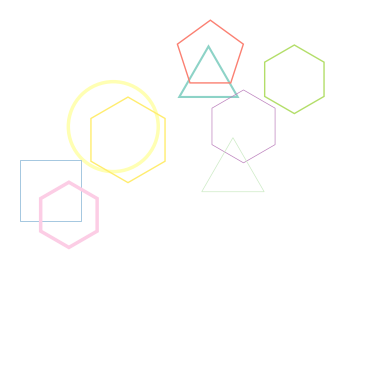[{"shape": "triangle", "thickness": 1.5, "radius": 0.44, "center": [0.542, 0.792]}, {"shape": "circle", "thickness": 2.5, "radius": 0.58, "center": [0.294, 0.671]}, {"shape": "pentagon", "thickness": 1, "radius": 0.45, "center": [0.546, 0.857]}, {"shape": "square", "thickness": 0.5, "radius": 0.4, "center": [0.131, 0.506]}, {"shape": "hexagon", "thickness": 1, "radius": 0.45, "center": [0.765, 0.794]}, {"shape": "hexagon", "thickness": 2.5, "radius": 0.42, "center": [0.179, 0.442]}, {"shape": "hexagon", "thickness": 0.5, "radius": 0.47, "center": [0.633, 0.672]}, {"shape": "triangle", "thickness": 0.5, "radius": 0.47, "center": [0.605, 0.549]}, {"shape": "hexagon", "thickness": 1, "radius": 0.56, "center": [0.332, 0.637]}]